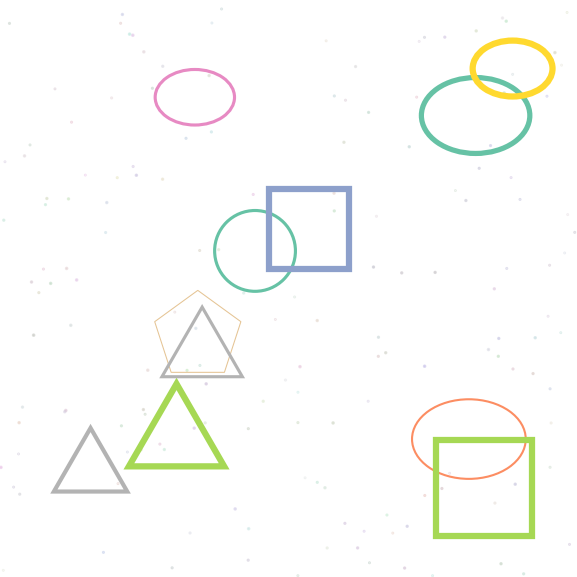[{"shape": "oval", "thickness": 2.5, "radius": 0.47, "center": [0.824, 0.799]}, {"shape": "circle", "thickness": 1.5, "radius": 0.35, "center": [0.442, 0.565]}, {"shape": "oval", "thickness": 1, "radius": 0.49, "center": [0.812, 0.239]}, {"shape": "square", "thickness": 3, "radius": 0.35, "center": [0.536, 0.602]}, {"shape": "oval", "thickness": 1.5, "radius": 0.34, "center": [0.337, 0.831]}, {"shape": "triangle", "thickness": 3, "radius": 0.48, "center": [0.306, 0.239]}, {"shape": "square", "thickness": 3, "radius": 0.42, "center": [0.838, 0.154]}, {"shape": "oval", "thickness": 3, "radius": 0.35, "center": [0.888, 0.88]}, {"shape": "pentagon", "thickness": 0.5, "radius": 0.39, "center": [0.342, 0.418]}, {"shape": "triangle", "thickness": 1.5, "radius": 0.4, "center": [0.35, 0.387]}, {"shape": "triangle", "thickness": 2, "radius": 0.37, "center": [0.157, 0.185]}]